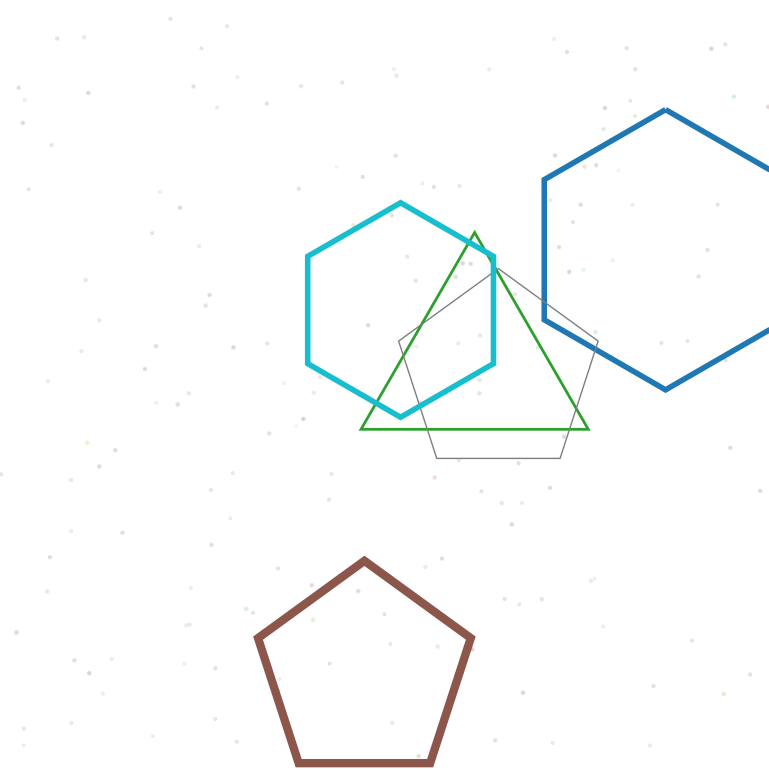[{"shape": "hexagon", "thickness": 2, "radius": 0.91, "center": [0.864, 0.676]}, {"shape": "triangle", "thickness": 1, "radius": 0.85, "center": [0.616, 0.528]}, {"shape": "pentagon", "thickness": 3, "radius": 0.73, "center": [0.473, 0.126]}, {"shape": "pentagon", "thickness": 0.5, "radius": 0.68, "center": [0.647, 0.515]}, {"shape": "hexagon", "thickness": 2, "radius": 0.7, "center": [0.52, 0.597]}]